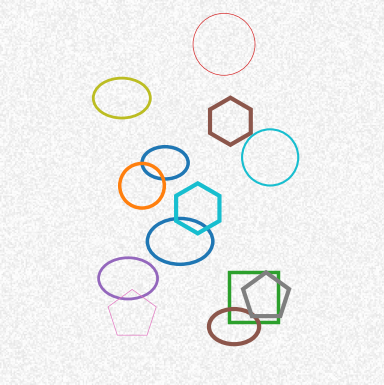[{"shape": "oval", "thickness": 2.5, "radius": 0.43, "center": [0.468, 0.373]}, {"shape": "oval", "thickness": 2.5, "radius": 0.3, "center": [0.429, 0.577]}, {"shape": "circle", "thickness": 2.5, "radius": 0.29, "center": [0.369, 0.518]}, {"shape": "square", "thickness": 2.5, "radius": 0.32, "center": [0.659, 0.228]}, {"shape": "circle", "thickness": 0.5, "radius": 0.4, "center": [0.582, 0.885]}, {"shape": "oval", "thickness": 2, "radius": 0.38, "center": [0.333, 0.277]}, {"shape": "oval", "thickness": 3, "radius": 0.33, "center": [0.608, 0.152]}, {"shape": "hexagon", "thickness": 3, "radius": 0.31, "center": [0.598, 0.685]}, {"shape": "pentagon", "thickness": 0.5, "radius": 0.33, "center": [0.343, 0.183]}, {"shape": "pentagon", "thickness": 3, "radius": 0.31, "center": [0.691, 0.23]}, {"shape": "oval", "thickness": 2, "radius": 0.37, "center": [0.316, 0.745]}, {"shape": "hexagon", "thickness": 3, "radius": 0.32, "center": [0.514, 0.459]}, {"shape": "circle", "thickness": 1.5, "radius": 0.36, "center": [0.702, 0.591]}]